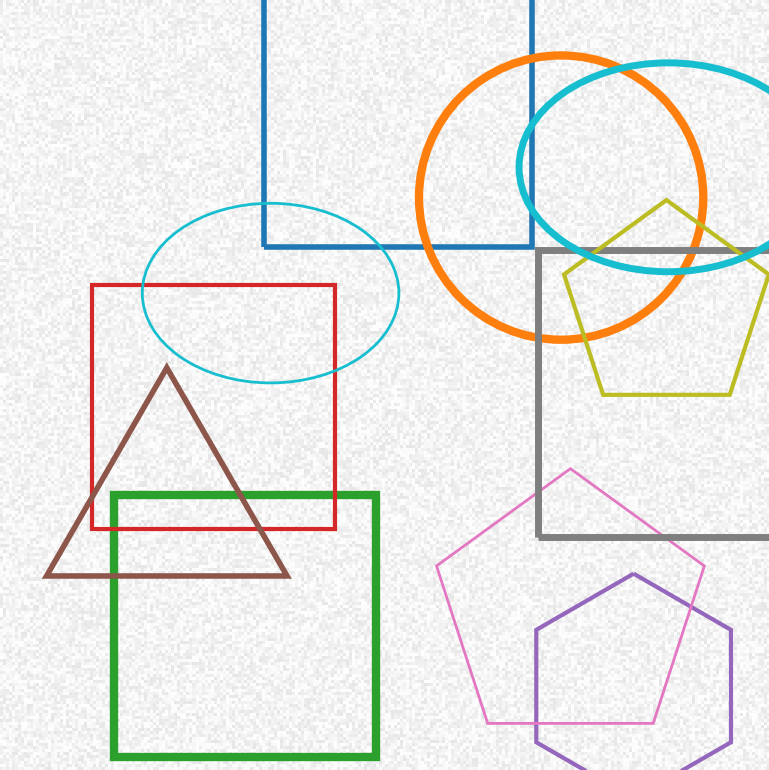[{"shape": "square", "thickness": 2, "radius": 0.87, "center": [0.517, 0.853]}, {"shape": "circle", "thickness": 3, "radius": 0.92, "center": [0.729, 0.743]}, {"shape": "square", "thickness": 3, "radius": 0.85, "center": [0.318, 0.187]}, {"shape": "square", "thickness": 1.5, "radius": 0.79, "center": [0.278, 0.471]}, {"shape": "hexagon", "thickness": 1.5, "radius": 0.73, "center": [0.823, 0.109]}, {"shape": "triangle", "thickness": 2, "radius": 0.9, "center": [0.217, 0.342]}, {"shape": "pentagon", "thickness": 1, "radius": 0.91, "center": [0.741, 0.208]}, {"shape": "square", "thickness": 2.5, "radius": 0.93, "center": [0.885, 0.488]}, {"shape": "pentagon", "thickness": 1.5, "radius": 0.7, "center": [0.866, 0.6]}, {"shape": "oval", "thickness": 2.5, "radius": 0.97, "center": [0.868, 0.783]}, {"shape": "oval", "thickness": 1, "radius": 0.83, "center": [0.351, 0.619]}]